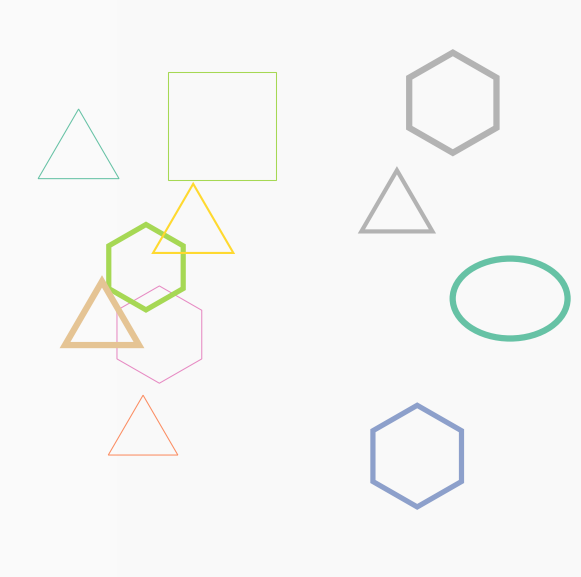[{"shape": "triangle", "thickness": 0.5, "radius": 0.4, "center": [0.135, 0.73]}, {"shape": "oval", "thickness": 3, "radius": 0.49, "center": [0.878, 0.482]}, {"shape": "triangle", "thickness": 0.5, "radius": 0.35, "center": [0.246, 0.246]}, {"shape": "hexagon", "thickness": 2.5, "radius": 0.44, "center": [0.718, 0.209]}, {"shape": "hexagon", "thickness": 0.5, "radius": 0.42, "center": [0.274, 0.42]}, {"shape": "hexagon", "thickness": 2.5, "radius": 0.37, "center": [0.251, 0.536]}, {"shape": "square", "thickness": 0.5, "radius": 0.46, "center": [0.381, 0.781]}, {"shape": "triangle", "thickness": 1, "radius": 0.4, "center": [0.332, 0.601]}, {"shape": "triangle", "thickness": 3, "radius": 0.37, "center": [0.175, 0.438]}, {"shape": "triangle", "thickness": 2, "radius": 0.35, "center": [0.683, 0.634]}, {"shape": "hexagon", "thickness": 3, "radius": 0.43, "center": [0.779, 0.821]}]